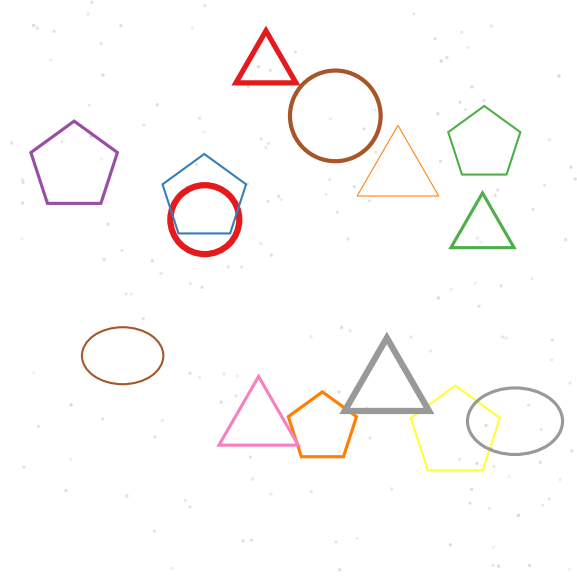[{"shape": "triangle", "thickness": 2.5, "radius": 0.3, "center": [0.461, 0.886]}, {"shape": "circle", "thickness": 3, "radius": 0.3, "center": [0.355, 0.619]}, {"shape": "pentagon", "thickness": 1, "radius": 0.38, "center": [0.354, 0.656]}, {"shape": "triangle", "thickness": 1.5, "radius": 0.32, "center": [0.836, 0.602]}, {"shape": "pentagon", "thickness": 1, "radius": 0.33, "center": [0.839, 0.75]}, {"shape": "pentagon", "thickness": 1.5, "radius": 0.39, "center": [0.128, 0.711]}, {"shape": "pentagon", "thickness": 1.5, "radius": 0.31, "center": [0.558, 0.258]}, {"shape": "triangle", "thickness": 0.5, "radius": 0.41, "center": [0.689, 0.7]}, {"shape": "pentagon", "thickness": 1, "radius": 0.41, "center": [0.788, 0.25]}, {"shape": "circle", "thickness": 2, "radius": 0.39, "center": [0.581, 0.798]}, {"shape": "oval", "thickness": 1, "radius": 0.35, "center": [0.212, 0.383]}, {"shape": "triangle", "thickness": 1.5, "radius": 0.4, "center": [0.448, 0.268]}, {"shape": "oval", "thickness": 1.5, "radius": 0.41, "center": [0.892, 0.27]}, {"shape": "triangle", "thickness": 3, "radius": 0.42, "center": [0.67, 0.33]}]